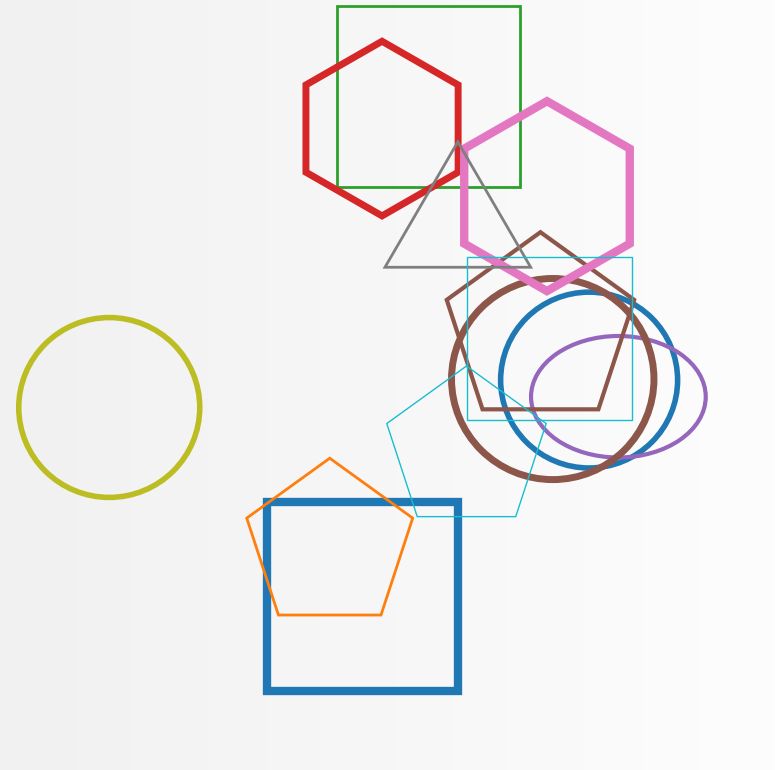[{"shape": "square", "thickness": 3, "radius": 0.61, "center": [0.468, 0.226]}, {"shape": "circle", "thickness": 2, "radius": 0.57, "center": [0.76, 0.506]}, {"shape": "pentagon", "thickness": 1, "radius": 0.56, "center": [0.425, 0.292]}, {"shape": "square", "thickness": 1, "radius": 0.59, "center": [0.553, 0.874]}, {"shape": "hexagon", "thickness": 2.5, "radius": 0.57, "center": [0.493, 0.833]}, {"shape": "oval", "thickness": 1.5, "radius": 0.56, "center": [0.798, 0.485]}, {"shape": "circle", "thickness": 2.5, "radius": 0.65, "center": [0.713, 0.508]}, {"shape": "pentagon", "thickness": 1.5, "radius": 0.64, "center": [0.697, 0.571]}, {"shape": "hexagon", "thickness": 3, "radius": 0.62, "center": [0.706, 0.745]}, {"shape": "triangle", "thickness": 1, "radius": 0.54, "center": [0.591, 0.707]}, {"shape": "circle", "thickness": 2, "radius": 0.58, "center": [0.141, 0.471]}, {"shape": "pentagon", "thickness": 0.5, "radius": 0.54, "center": [0.602, 0.417]}, {"shape": "square", "thickness": 0.5, "radius": 0.53, "center": [0.709, 0.56]}]